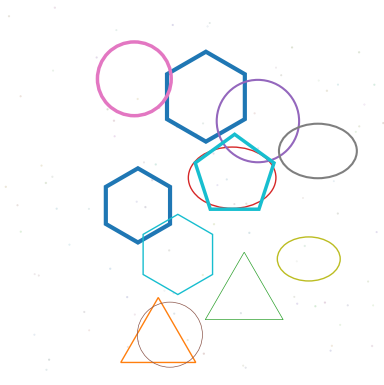[{"shape": "hexagon", "thickness": 3, "radius": 0.48, "center": [0.358, 0.466]}, {"shape": "hexagon", "thickness": 3, "radius": 0.58, "center": [0.535, 0.749]}, {"shape": "triangle", "thickness": 1, "radius": 0.56, "center": [0.411, 0.115]}, {"shape": "triangle", "thickness": 0.5, "radius": 0.58, "center": [0.634, 0.228]}, {"shape": "oval", "thickness": 1, "radius": 0.57, "center": [0.603, 0.538]}, {"shape": "circle", "thickness": 1.5, "radius": 0.54, "center": [0.67, 0.686]}, {"shape": "circle", "thickness": 0.5, "radius": 0.42, "center": [0.441, 0.131]}, {"shape": "circle", "thickness": 2.5, "radius": 0.48, "center": [0.349, 0.795]}, {"shape": "oval", "thickness": 1.5, "radius": 0.51, "center": [0.826, 0.608]}, {"shape": "oval", "thickness": 1, "radius": 0.41, "center": [0.802, 0.327]}, {"shape": "pentagon", "thickness": 2.5, "radius": 0.54, "center": [0.609, 0.544]}, {"shape": "hexagon", "thickness": 1, "radius": 0.52, "center": [0.462, 0.339]}]